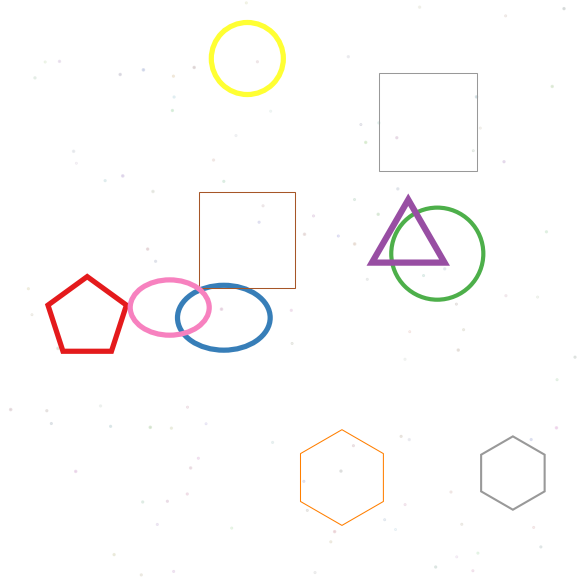[{"shape": "pentagon", "thickness": 2.5, "radius": 0.36, "center": [0.151, 0.449]}, {"shape": "oval", "thickness": 2.5, "radius": 0.4, "center": [0.388, 0.449]}, {"shape": "circle", "thickness": 2, "radius": 0.4, "center": [0.757, 0.56]}, {"shape": "triangle", "thickness": 3, "radius": 0.36, "center": [0.707, 0.581]}, {"shape": "hexagon", "thickness": 0.5, "radius": 0.41, "center": [0.592, 0.172]}, {"shape": "circle", "thickness": 2.5, "radius": 0.31, "center": [0.428, 0.898]}, {"shape": "square", "thickness": 0.5, "radius": 0.42, "center": [0.428, 0.584]}, {"shape": "oval", "thickness": 2.5, "radius": 0.34, "center": [0.294, 0.467]}, {"shape": "hexagon", "thickness": 1, "radius": 0.32, "center": [0.888, 0.18]}, {"shape": "square", "thickness": 0.5, "radius": 0.43, "center": [0.741, 0.788]}]